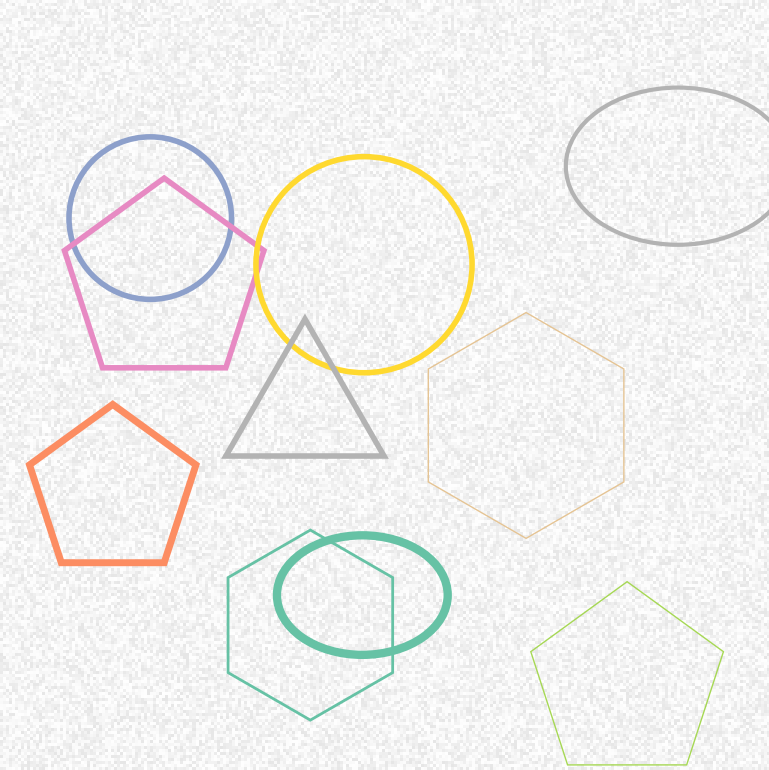[{"shape": "hexagon", "thickness": 1, "radius": 0.62, "center": [0.403, 0.188]}, {"shape": "oval", "thickness": 3, "radius": 0.55, "center": [0.471, 0.227]}, {"shape": "pentagon", "thickness": 2.5, "radius": 0.57, "center": [0.146, 0.361]}, {"shape": "circle", "thickness": 2, "radius": 0.53, "center": [0.195, 0.717]}, {"shape": "pentagon", "thickness": 2, "radius": 0.68, "center": [0.213, 0.633]}, {"shape": "pentagon", "thickness": 0.5, "radius": 0.66, "center": [0.814, 0.113]}, {"shape": "circle", "thickness": 2, "radius": 0.7, "center": [0.473, 0.656]}, {"shape": "hexagon", "thickness": 0.5, "radius": 0.73, "center": [0.683, 0.447]}, {"shape": "triangle", "thickness": 2, "radius": 0.59, "center": [0.396, 0.467]}, {"shape": "oval", "thickness": 1.5, "radius": 0.73, "center": [0.881, 0.784]}]